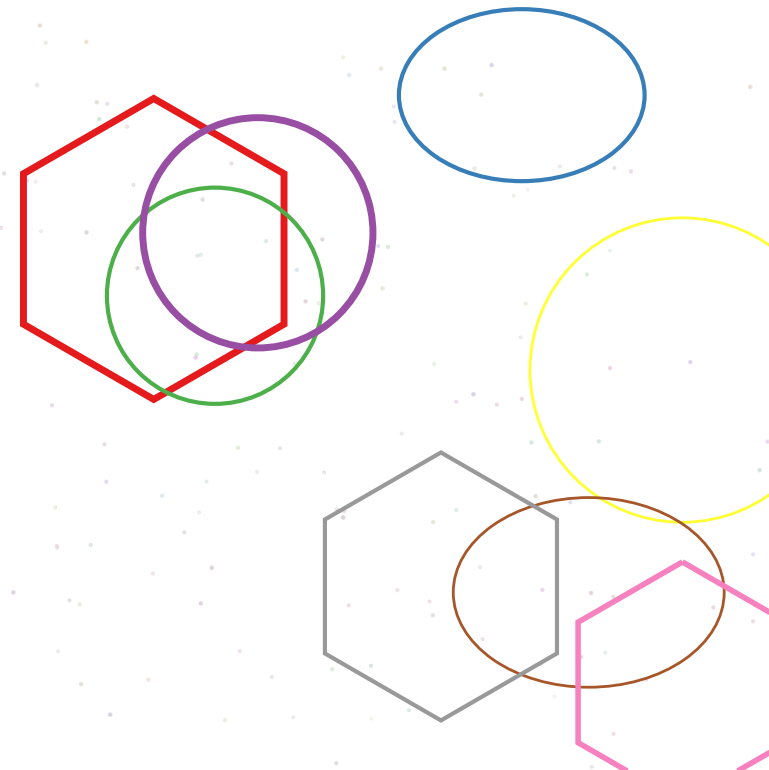[{"shape": "hexagon", "thickness": 2.5, "radius": 0.98, "center": [0.2, 0.677]}, {"shape": "oval", "thickness": 1.5, "radius": 0.8, "center": [0.678, 0.876]}, {"shape": "circle", "thickness": 1.5, "radius": 0.7, "center": [0.279, 0.616]}, {"shape": "circle", "thickness": 2.5, "radius": 0.75, "center": [0.335, 0.698]}, {"shape": "circle", "thickness": 1, "radius": 0.99, "center": [0.886, 0.519]}, {"shape": "oval", "thickness": 1, "radius": 0.88, "center": [0.765, 0.231]}, {"shape": "hexagon", "thickness": 2, "radius": 0.78, "center": [0.886, 0.114]}, {"shape": "hexagon", "thickness": 1.5, "radius": 0.87, "center": [0.573, 0.238]}]